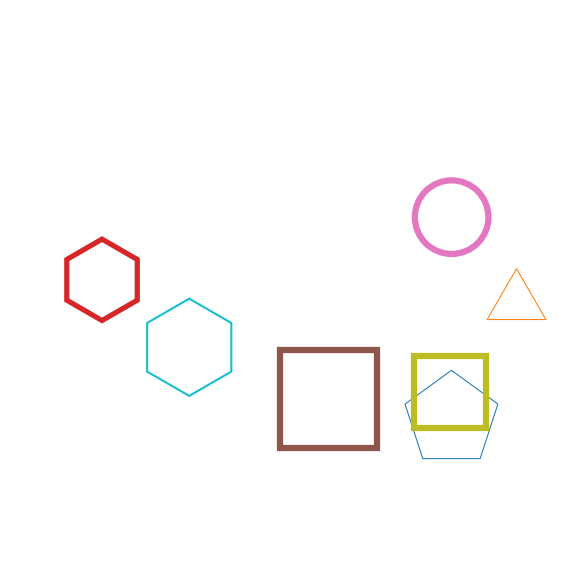[{"shape": "pentagon", "thickness": 0.5, "radius": 0.42, "center": [0.782, 0.273]}, {"shape": "triangle", "thickness": 0.5, "radius": 0.29, "center": [0.894, 0.475]}, {"shape": "hexagon", "thickness": 2.5, "radius": 0.35, "center": [0.177, 0.515]}, {"shape": "square", "thickness": 3, "radius": 0.42, "center": [0.569, 0.308]}, {"shape": "circle", "thickness": 3, "radius": 0.32, "center": [0.782, 0.623]}, {"shape": "square", "thickness": 3, "radius": 0.31, "center": [0.779, 0.32]}, {"shape": "hexagon", "thickness": 1, "radius": 0.42, "center": [0.328, 0.398]}]